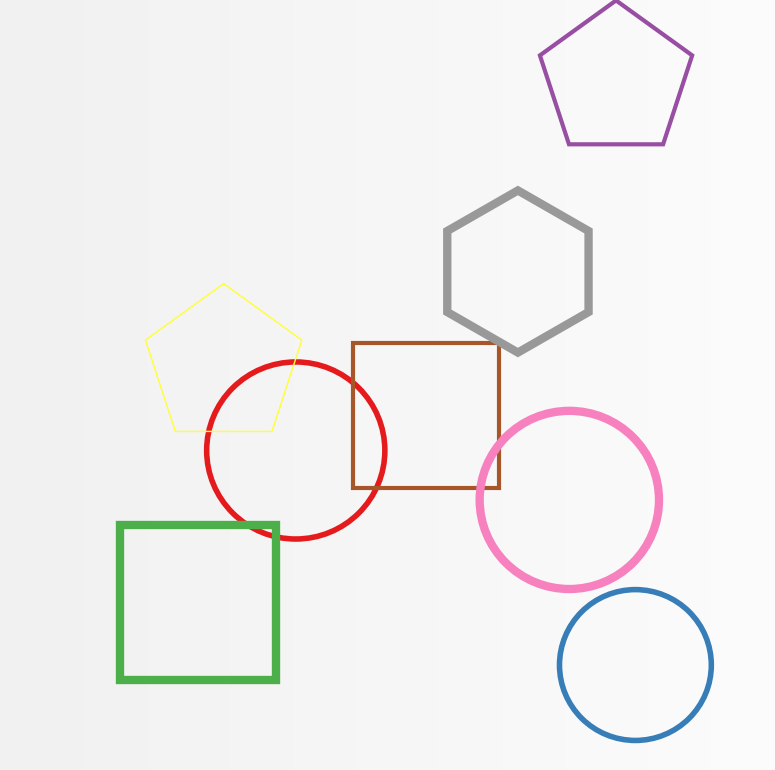[{"shape": "circle", "thickness": 2, "radius": 0.57, "center": [0.382, 0.415]}, {"shape": "circle", "thickness": 2, "radius": 0.49, "center": [0.82, 0.136]}, {"shape": "square", "thickness": 3, "radius": 0.5, "center": [0.255, 0.217]}, {"shape": "pentagon", "thickness": 1.5, "radius": 0.52, "center": [0.795, 0.896]}, {"shape": "pentagon", "thickness": 0.5, "radius": 0.53, "center": [0.289, 0.526]}, {"shape": "square", "thickness": 1.5, "radius": 0.47, "center": [0.55, 0.46]}, {"shape": "circle", "thickness": 3, "radius": 0.58, "center": [0.735, 0.351]}, {"shape": "hexagon", "thickness": 3, "radius": 0.53, "center": [0.668, 0.647]}]